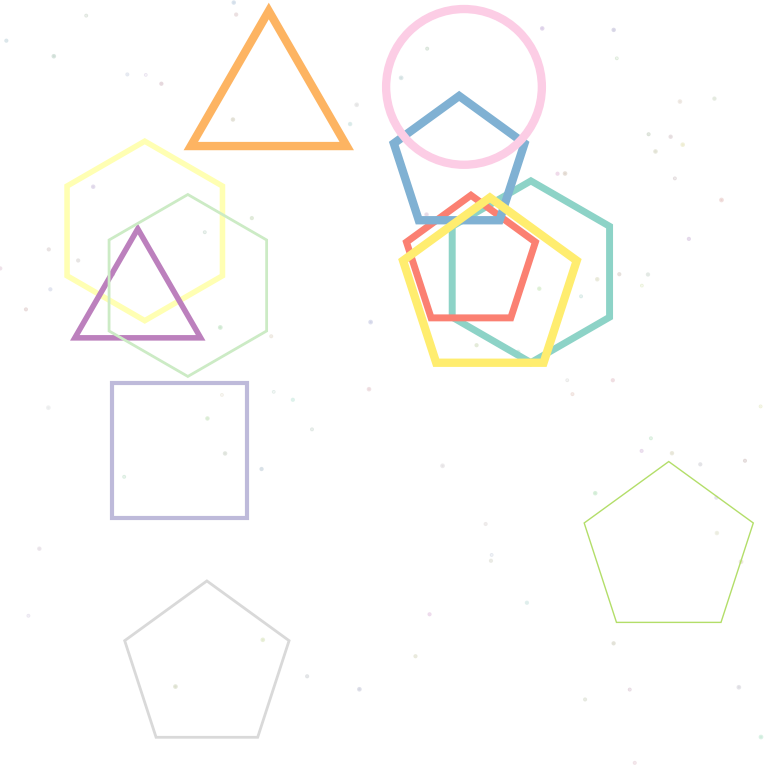[{"shape": "hexagon", "thickness": 2.5, "radius": 0.59, "center": [0.689, 0.647]}, {"shape": "hexagon", "thickness": 2, "radius": 0.58, "center": [0.188, 0.7]}, {"shape": "square", "thickness": 1.5, "radius": 0.44, "center": [0.233, 0.415]}, {"shape": "pentagon", "thickness": 2.5, "radius": 0.44, "center": [0.612, 0.658]}, {"shape": "pentagon", "thickness": 3, "radius": 0.45, "center": [0.596, 0.786]}, {"shape": "triangle", "thickness": 3, "radius": 0.58, "center": [0.349, 0.869]}, {"shape": "pentagon", "thickness": 0.5, "radius": 0.58, "center": [0.868, 0.285]}, {"shape": "circle", "thickness": 3, "radius": 0.51, "center": [0.603, 0.887]}, {"shape": "pentagon", "thickness": 1, "radius": 0.56, "center": [0.269, 0.133]}, {"shape": "triangle", "thickness": 2, "radius": 0.47, "center": [0.179, 0.608]}, {"shape": "hexagon", "thickness": 1, "radius": 0.59, "center": [0.244, 0.629]}, {"shape": "pentagon", "thickness": 3, "radius": 0.59, "center": [0.636, 0.625]}]